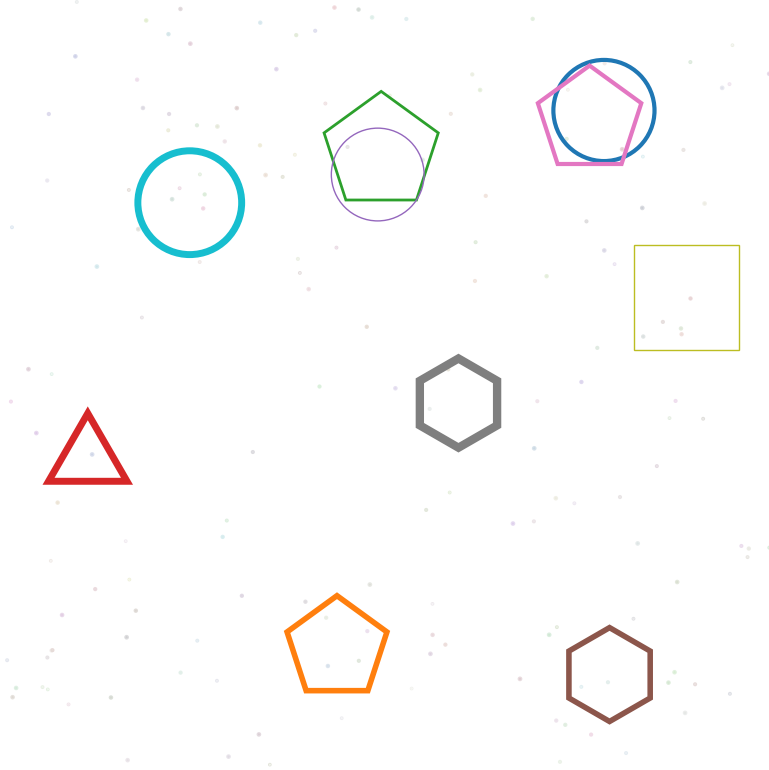[{"shape": "circle", "thickness": 1.5, "radius": 0.33, "center": [0.784, 0.856]}, {"shape": "pentagon", "thickness": 2, "radius": 0.34, "center": [0.438, 0.158]}, {"shape": "pentagon", "thickness": 1, "radius": 0.39, "center": [0.495, 0.803]}, {"shape": "triangle", "thickness": 2.5, "radius": 0.29, "center": [0.114, 0.404]}, {"shape": "circle", "thickness": 0.5, "radius": 0.3, "center": [0.491, 0.773]}, {"shape": "hexagon", "thickness": 2, "radius": 0.3, "center": [0.792, 0.124]}, {"shape": "pentagon", "thickness": 1.5, "radius": 0.35, "center": [0.766, 0.844]}, {"shape": "hexagon", "thickness": 3, "radius": 0.29, "center": [0.595, 0.476]}, {"shape": "square", "thickness": 0.5, "radius": 0.34, "center": [0.892, 0.614]}, {"shape": "circle", "thickness": 2.5, "radius": 0.34, "center": [0.246, 0.737]}]